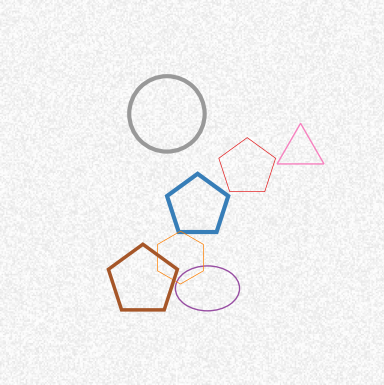[{"shape": "pentagon", "thickness": 0.5, "radius": 0.39, "center": [0.642, 0.565]}, {"shape": "pentagon", "thickness": 3, "radius": 0.42, "center": [0.513, 0.465]}, {"shape": "oval", "thickness": 1, "radius": 0.42, "center": [0.539, 0.251]}, {"shape": "hexagon", "thickness": 0.5, "radius": 0.34, "center": [0.469, 0.331]}, {"shape": "pentagon", "thickness": 2.5, "radius": 0.47, "center": [0.371, 0.271]}, {"shape": "triangle", "thickness": 1, "radius": 0.35, "center": [0.781, 0.609]}, {"shape": "circle", "thickness": 3, "radius": 0.49, "center": [0.434, 0.704]}]